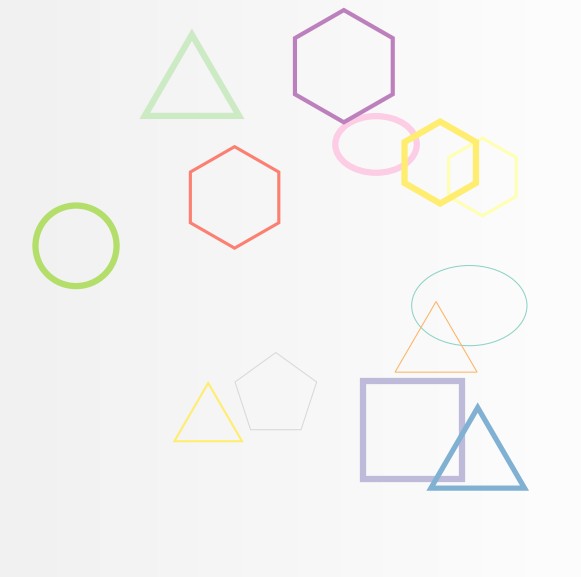[{"shape": "oval", "thickness": 0.5, "radius": 0.5, "center": [0.807, 0.47]}, {"shape": "hexagon", "thickness": 1.5, "radius": 0.34, "center": [0.83, 0.693]}, {"shape": "square", "thickness": 3, "radius": 0.43, "center": [0.71, 0.255]}, {"shape": "hexagon", "thickness": 1.5, "radius": 0.44, "center": [0.404, 0.657]}, {"shape": "triangle", "thickness": 2.5, "radius": 0.47, "center": [0.822, 0.2]}, {"shape": "triangle", "thickness": 0.5, "radius": 0.41, "center": [0.75, 0.395]}, {"shape": "circle", "thickness": 3, "radius": 0.35, "center": [0.131, 0.573]}, {"shape": "oval", "thickness": 3, "radius": 0.35, "center": [0.647, 0.749]}, {"shape": "pentagon", "thickness": 0.5, "radius": 0.37, "center": [0.475, 0.315]}, {"shape": "hexagon", "thickness": 2, "radius": 0.49, "center": [0.592, 0.885]}, {"shape": "triangle", "thickness": 3, "radius": 0.47, "center": [0.33, 0.845]}, {"shape": "triangle", "thickness": 1, "radius": 0.34, "center": [0.358, 0.269]}, {"shape": "hexagon", "thickness": 3, "radius": 0.35, "center": [0.757, 0.718]}]